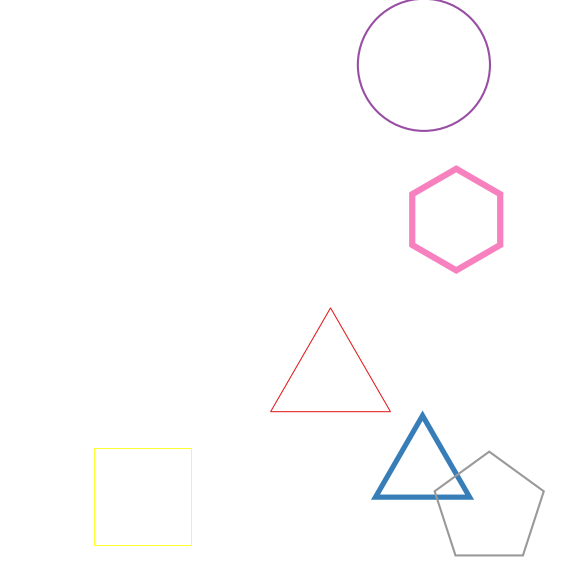[{"shape": "triangle", "thickness": 0.5, "radius": 0.6, "center": [0.572, 0.346]}, {"shape": "triangle", "thickness": 2.5, "radius": 0.47, "center": [0.732, 0.185]}, {"shape": "circle", "thickness": 1, "radius": 0.57, "center": [0.734, 0.887]}, {"shape": "square", "thickness": 0.5, "radius": 0.42, "center": [0.247, 0.139]}, {"shape": "hexagon", "thickness": 3, "radius": 0.44, "center": [0.79, 0.619]}, {"shape": "pentagon", "thickness": 1, "radius": 0.5, "center": [0.847, 0.118]}]